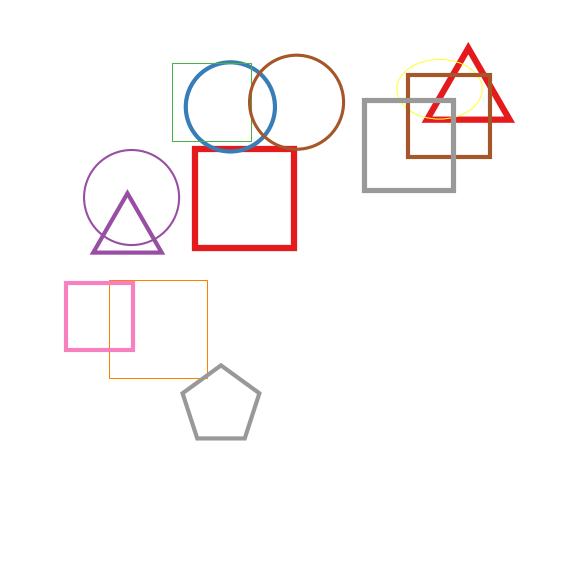[{"shape": "square", "thickness": 3, "radius": 0.43, "center": [0.424, 0.655]}, {"shape": "triangle", "thickness": 3, "radius": 0.41, "center": [0.811, 0.833]}, {"shape": "circle", "thickness": 2, "radius": 0.39, "center": [0.399, 0.814]}, {"shape": "square", "thickness": 0.5, "radius": 0.34, "center": [0.366, 0.822]}, {"shape": "triangle", "thickness": 2, "radius": 0.34, "center": [0.221, 0.596]}, {"shape": "circle", "thickness": 1, "radius": 0.41, "center": [0.228, 0.657]}, {"shape": "square", "thickness": 0.5, "radius": 0.43, "center": [0.274, 0.429]}, {"shape": "oval", "thickness": 0.5, "radius": 0.37, "center": [0.761, 0.845]}, {"shape": "circle", "thickness": 1.5, "radius": 0.41, "center": [0.514, 0.822]}, {"shape": "square", "thickness": 2, "radius": 0.35, "center": [0.777, 0.798]}, {"shape": "square", "thickness": 2, "radius": 0.29, "center": [0.173, 0.451]}, {"shape": "pentagon", "thickness": 2, "radius": 0.35, "center": [0.383, 0.297]}, {"shape": "square", "thickness": 2.5, "radius": 0.39, "center": [0.707, 0.748]}]